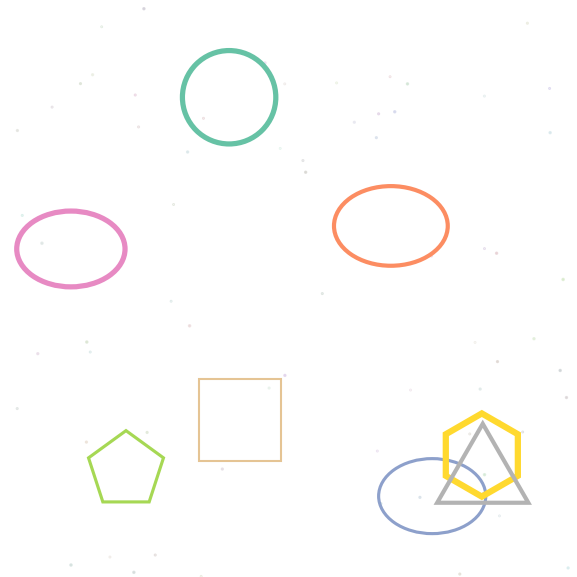[{"shape": "circle", "thickness": 2.5, "radius": 0.4, "center": [0.397, 0.831]}, {"shape": "oval", "thickness": 2, "radius": 0.49, "center": [0.677, 0.608]}, {"shape": "oval", "thickness": 1.5, "radius": 0.46, "center": [0.748, 0.14]}, {"shape": "oval", "thickness": 2.5, "radius": 0.47, "center": [0.123, 0.568]}, {"shape": "pentagon", "thickness": 1.5, "radius": 0.34, "center": [0.218, 0.185]}, {"shape": "hexagon", "thickness": 3, "radius": 0.36, "center": [0.834, 0.211]}, {"shape": "square", "thickness": 1, "radius": 0.35, "center": [0.416, 0.272]}, {"shape": "triangle", "thickness": 2, "radius": 0.46, "center": [0.836, 0.174]}]